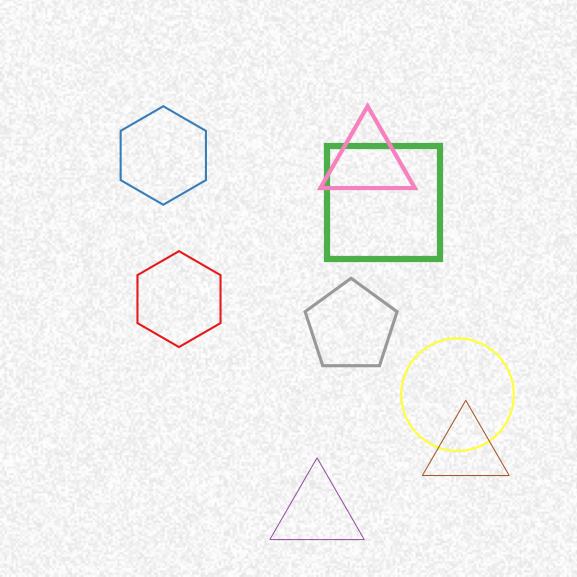[{"shape": "hexagon", "thickness": 1, "radius": 0.42, "center": [0.31, 0.481]}, {"shape": "hexagon", "thickness": 1, "radius": 0.43, "center": [0.283, 0.73]}, {"shape": "square", "thickness": 3, "radius": 0.49, "center": [0.665, 0.648]}, {"shape": "triangle", "thickness": 0.5, "radius": 0.47, "center": [0.549, 0.112]}, {"shape": "circle", "thickness": 1, "radius": 0.49, "center": [0.792, 0.316]}, {"shape": "triangle", "thickness": 0.5, "radius": 0.43, "center": [0.807, 0.219]}, {"shape": "triangle", "thickness": 2, "radius": 0.47, "center": [0.637, 0.721]}, {"shape": "pentagon", "thickness": 1.5, "radius": 0.42, "center": [0.608, 0.434]}]